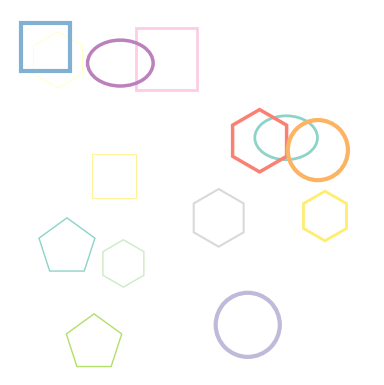[{"shape": "pentagon", "thickness": 1, "radius": 0.38, "center": [0.174, 0.358]}, {"shape": "oval", "thickness": 2, "radius": 0.41, "center": [0.743, 0.642]}, {"shape": "hexagon", "thickness": 0.5, "radius": 0.37, "center": [0.151, 0.844]}, {"shape": "circle", "thickness": 3, "radius": 0.42, "center": [0.644, 0.156]}, {"shape": "hexagon", "thickness": 2.5, "radius": 0.4, "center": [0.674, 0.634]}, {"shape": "square", "thickness": 3, "radius": 0.32, "center": [0.117, 0.878]}, {"shape": "circle", "thickness": 3, "radius": 0.39, "center": [0.826, 0.61]}, {"shape": "pentagon", "thickness": 1, "radius": 0.38, "center": [0.244, 0.109]}, {"shape": "square", "thickness": 2, "radius": 0.4, "center": [0.432, 0.846]}, {"shape": "hexagon", "thickness": 1.5, "radius": 0.37, "center": [0.568, 0.434]}, {"shape": "oval", "thickness": 2.5, "radius": 0.43, "center": [0.313, 0.836]}, {"shape": "hexagon", "thickness": 1, "radius": 0.31, "center": [0.32, 0.316]}, {"shape": "square", "thickness": 0.5, "radius": 0.29, "center": [0.296, 0.543]}, {"shape": "hexagon", "thickness": 2, "radius": 0.32, "center": [0.844, 0.439]}]